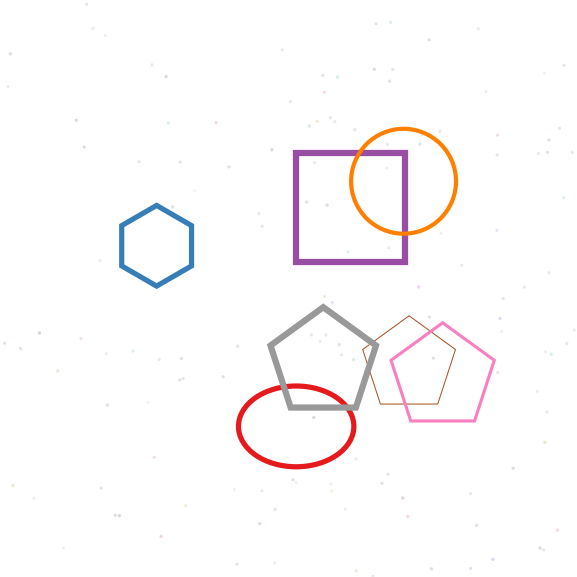[{"shape": "oval", "thickness": 2.5, "radius": 0.5, "center": [0.513, 0.261]}, {"shape": "hexagon", "thickness": 2.5, "radius": 0.35, "center": [0.271, 0.574]}, {"shape": "square", "thickness": 3, "radius": 0.47, "center": [0.607, 0.64]}, {"shape": "circle", "thickness": 2, "radius": 0.45, "center": [0.699, 0.685]}, {"shape": "pentagon", "thickness": 0.5, "radius": 0.42, "center": [0.708, 0.368]}, {"shape": "pentagon", "thickness": 1.5, "radius": 0.47, "center": [0.766, 0.346]}, {"shape": "pentagon", "thickness": 3, "radius": 0.48, "center": [0.56, 0.371]}]